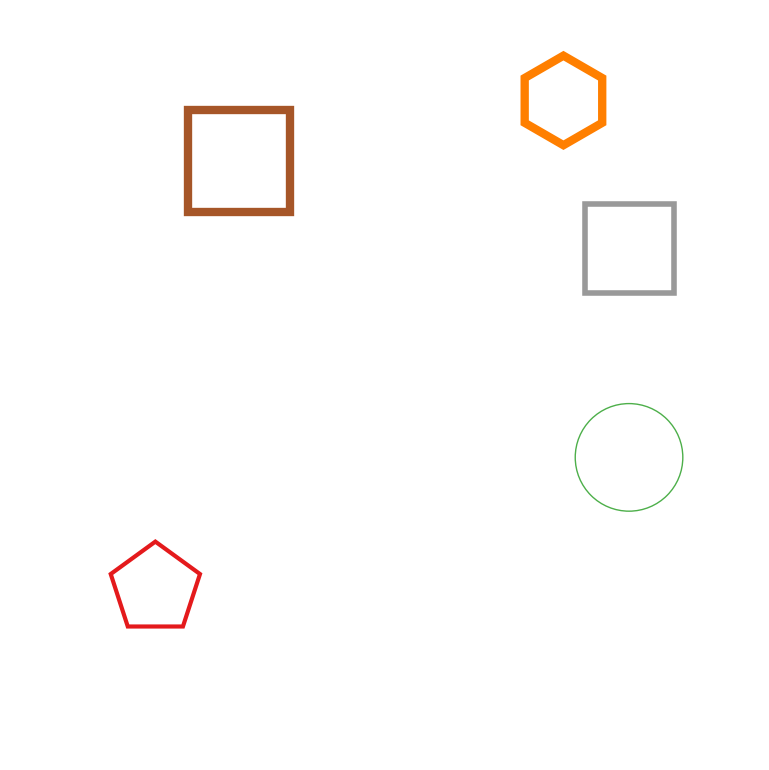[{"shape": "pentagon", "thickness": 1.5, "radius": 0.3, "center": [0.202, 0.236]}, {"shape": "circle", "thickness": 0.5, "radius": 0.35, "center": [0.817, 0.406]}, {"shape": "hexagon", "thickness": 3, "radius": 0.29, "center": [0.732, 0.87]}, {"shape": "square", "thickness": 3, "radius": 0.33, "center": [0.311, 0.791]}, {"shape": "square", "thickness": 2, "radius": 0.29, "center": [0.818, 0.677]}]